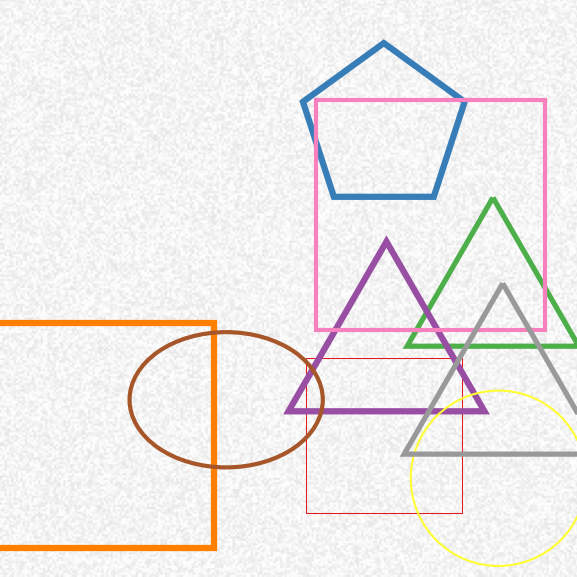[{"shape": "square", "thickness": 0.5, "radius": 0.67, "center": [0.665, 0.245]}, {"shape": "pentagon", "thickness": 3, "radius": 0.74, "center": [0.665, 0.777]}, {"shape": "triangle", "thickness": 2.5, "radius": 0.86, "center": [0.854, 0.485]}, {"shape": "triangle", "thickness": 3, "radius": 0.98, "center": [0.669, 0.385]}, {"shape": "square", "thickness": 3, "radius": 0.97, "center": [0.177, 0.245]}, {"shape": "circle", "thickness": 1, "radius": 0.76, "center": [0.863, 0.171]}, {"shape": "oval", "thickness": 2, "radius": 0.84, "center": [0.392, 0.307]}, {"shape": "square", "thickness": 2, "radius": 0.99, "center": [0.746, 0.627]}, {"shape": "triangle", "thickness": 2.5, "radius": 0.99, "center": [0.87, 0.311]}]